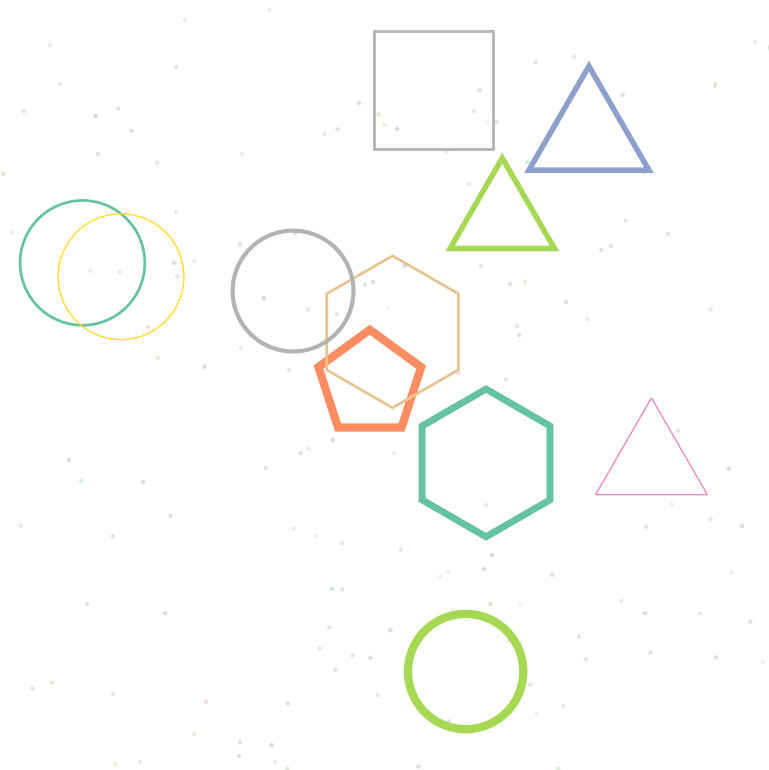[{"shape": "hexagon", "thickness": 2.5, "radius": 0.48, "center": [0.631, 0.399]}, {"shape": "circle", "thickness": 1, "radius": 0.41, "center": [0.107, 0.659]}, {"shape": "pentagon", "thickness": 3, "radius": 0.35, "center": [0.48, 0.502]}, {"shape": "triangle", "thickness": 2, "radius": 0.45, "center": [0.765, 0.824]}, {"shape": "triangle", "thickness": 0.5, "radius": 0.42, "center": [0.846, 0.4]}, {"shape": "triangle", "thickness": 2, "radius": 0.39, "center": [0.652, 0.716]}, {"shape": "circle", "thickness": 3, "radius": 0.37, "center": [0.605, 0.128]}, {"shape": "circle", "thickness": 0.5, "radius": 0.41, "center": [0.157, 0.641]}, {"shape": "hexagon", "thickness": 1, "radius": 0.49, "center": [0.51, 0.569]}, {"shape": "circle", "thickness": 1.5, "radius": 0.39, "center": [0.381, 0.622]}, {"shape": "square", "thickness": 1, "radius": 0.38, "center": [0.563, 0.883]}]